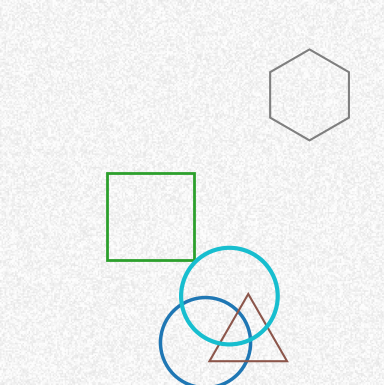[{"shape": "circle", "thickness": 2.5, "radius": 0.59, "center": [0.534, 0.11]}, {"shape": "square", "thickness": 2, "radius": 0.57, "center": [0.391, 0.437]}, {"shape": "triangle", "thickness": 1.5, "radius": 0.58, "center": [0.645, 0.12]}, {"shape": "hexagon", "thickness": 1.5, "radius": 0.59, "center": [0.804, 0.754]}, {"shape": "circle", "thickness": 3, "radius": 0.63, "center": [0.596, 0.231]}]